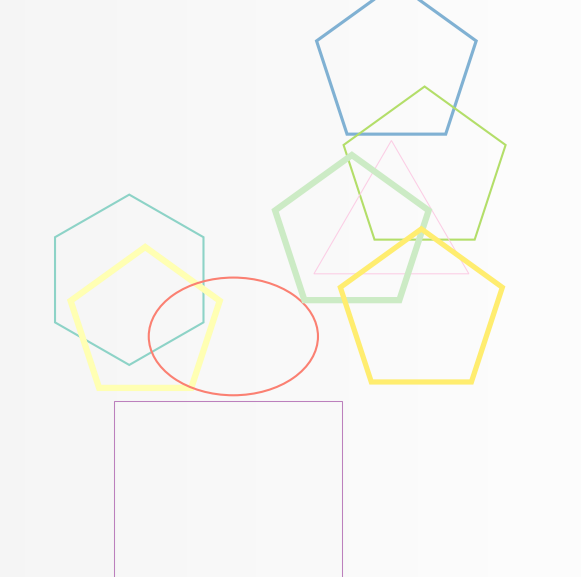[{"shape": "hexagon", "thickness": 1, "radius": 0.74, "center": [0.222, 0.515]}, {"shape": "pentagon", "thickness": 3, "radius": 0.67, "center": [0.25, 0.437]}, {"shape": "oval", "thickness": 1, "radius": 0.73, "center": [0.401, 0.417]}, {"shape": "pentagon", "thickness": 1.5, "radius": 0.72, "center": [0.682, 0.884]}, {"shape": "pentagon", "thickness": 1, "radius": 0.73, "center": [0.73, 0.703]}, {"shape": "triangle", "thickness": 0.5, "radius": 0.77, "center": [0.673, 0.602]}, {"shape": "square", "thickness": 0.5, "radius": 0.98, "center": [0.392, 0.109]}, {"shape": "pentagon", "thickness": 3, "radius": 0.69, "center": [0.605, 0.592]}, {"shape": "pentagon", "thickness": 2.5, "radius": 0.73, "center": [0.725, 0.456]}]